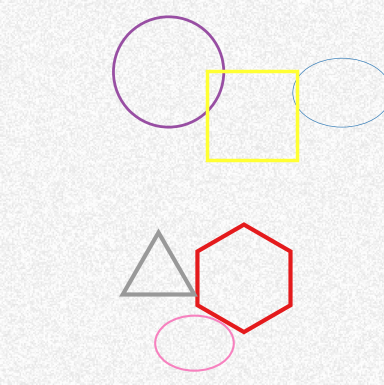[{"shape": "hexagon", "thickness": 3, "radius": 0.7, "center": [0.634, 0.277]}, {"shape": "oval", "thickness": 0.5, "radius": 0.64, "center": [0.888, 0.759]}, {"shape": "circle", "thickness": 2, "radius": 0.72, "center": [0.438, 0.813]}, {"shape": "square", "thickness": 2.5, "radius": 0.58, "center": [0.654, 0.7]}, {"shape": "oval", "thickness": 1.5, "radius": 0.51, "center": [0.505, 0.109]}, {"shape": "triangle", "thickness": 3, "radius": 0.54, "center": [0.412, 0.289]}]